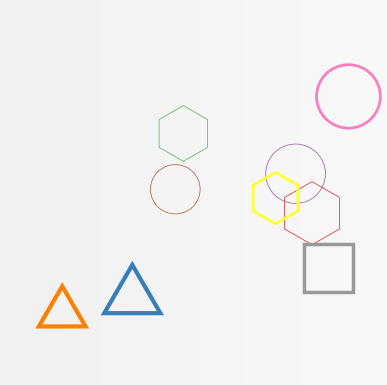[{"shape": "hexagon", "thickness": 0.5, "radius": 0.41, "center": [0.805, 0.446]}, {"shape": "triangle", "thickness": 3, "radius": 0.42, "center": [0.341, 0.228]}, {"shape": "hexagon", "thickness": 0.5, "radius": 0.36, "center": [0.473, 0.653]}, {"shape": "circle", "thickness": 0.5, "radius": 0.39, "center": [0.763, 0.549]}, {"shape": "triangle", "thickness": 3, "radius": 0.35, "center": [0.161, 0.187]}, {"shape": "hexagon", "thickness": 2, "radius": 0.33, "center": [0.711, 0.485]}, {"shape": "circle", "thickness": 0.5, "radius": 0.32, "center": [0.452, 0.508]}, {"shape": "circle", "thickness": 2, "radius": 0.41, "center": [0.899, 0.75]}, {"shape": "square", "thickness": 2.5, "radius": 0.31, "center": [0.847, 0.303]}]